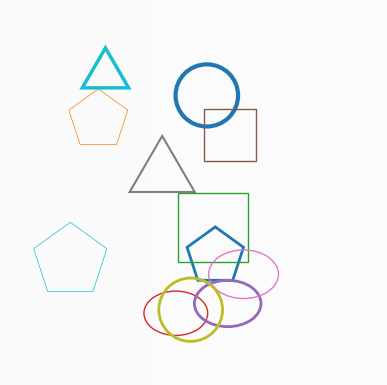[{"shape": "pentagon", "thickness": 2, "radius": 0.38, "center": [0.556, 0.334]}, {"shape": "circle", "thickness": 3, "radius": 0.4, "center": [0.534, 0.752]}, {"shape": "pentagon", "thickness": 0.5, "radius": 0.4, "center": [0.254, 0.689]}, {"shape": "square", "thickness": 1, "radius": 0.45, "center": [0.55, 0.409]}, {"shape": "oval", "thickness": 1, "radius": 0.41, "center": [0.454, 0.186]}, {"shape": "oval", "thickness": 2, "radius": 0.43, "center": [0.588, 0.212]}, {"shape": "square", "thickness": 1, "radius": 0.34, "center": [0.593, 0.649]}, {"shape": "oval", "thickness": 1, "radius": 0.45, "center": [0.629, 0.288]}, {"shape": "triangle", "thickness": 1.5, "radius": 0.48, "center": [0.419, 0.55]}, {"shape": "circle", "thickness": 2, "radius": 0.41, "center": [0.492, 0.196]}, {"shape": "triangle", "thickness": 2.5, "radius": 0.35, "center": [0.272, 0.806]}, {"shape": "pentagon", "thickness": 0.5, "radius": 0.5, "center": [0.181, 0.323]}]